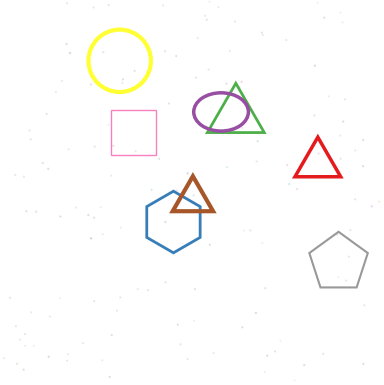[{"shape": "triangle", "thickness": 2.5, "radius": 0.34, "center": [0.826, 0.575]}, {"shape": "hexagon", "thickness": 2, "radius": 0.4, "center": [0.451, 0.423]}, {"shape": "triangle", "thickness": 2, "radius": 0.43, "center": [0.613, 0.698]}, {"shape": "oval", "thickness": 2.5, "radius": 0.36, "center": [0.574, 0.709]}, {"shape": "circle", "thickness": 3, "radius": 0.41, "center": [0.311, 0.842]}, {"shape": "triangle", "thickness": 3, "radius": 0.3, "center": [0.501, 0.482]}, {"shape": "square", "thickness": 1, "radius": 0.29, "center": [0.346, 0.655]}, {"shape": "pentagon", "thickness": 1.5, "radius": 0.4, "center": [0.879, 0.318]}]